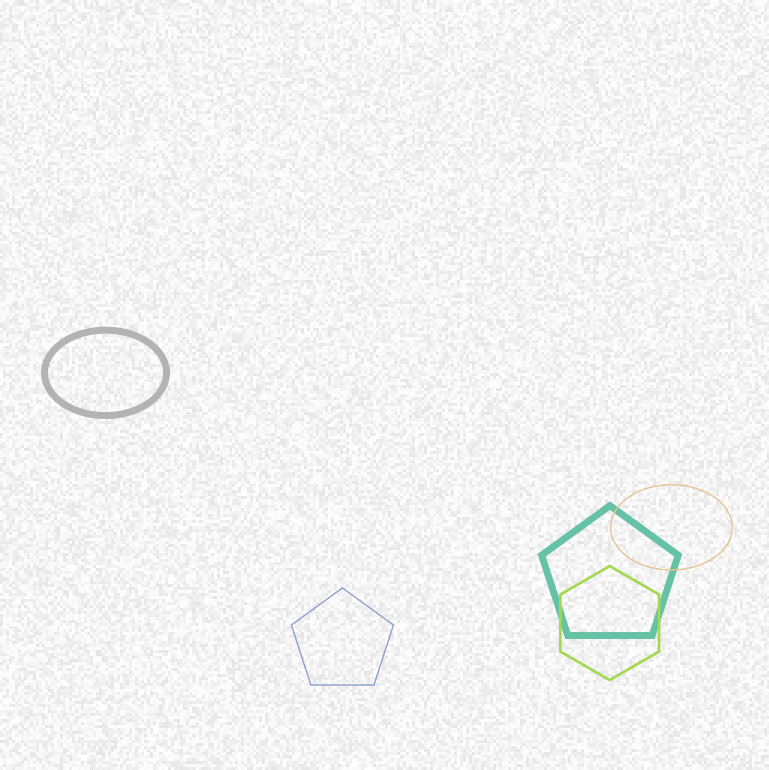[{"shape": "pentagon", "thickness": 2.5, "radius": 0.47, "center": [0.792, 0.25]}, {"shape": "pentagon", "thickness": 0.5, "radius": 0.35, "center": [0.445, 0.167]}, {"shape": "hexagon", "thickness": 1, "radius": 0.37, "center": [0.792, 0.191]}, {"shape": "oval", "thickness": 0.5, "radius": 0.4, "center": [0.872, 0.315]}, {"shape": "oval", "thickness": 2.5, "radius": 0.4, "center": [0.137, 0.516]}]